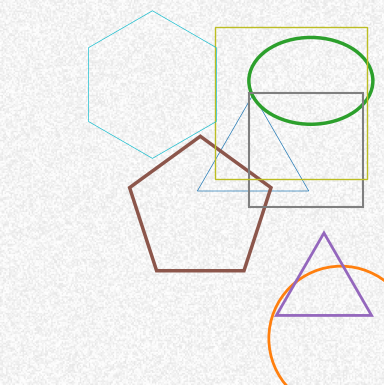[{"shape": "triangle", "thickness": 0.5, "radius": 0.84, "center": [0.657, 0.587]}, {"shape": "circle", "thickness": 2, "radius": 0.94, "center": [0.886, 0.121]}, {"shape": "oval", "thickness": 2.5, "radius": 0.81, "center": [0.807, 0.79]}, {"shape": "triangle", "thickness": 2, "radius": 0.71, "center": [0.841, 0.252]}, {"shape": "pentagon", "thickness": 2.5, "radius": 0.97, "center": [0.52, 0.453]}, {"shape": "square", "thickness": 1.5, "radius": 0.74, "center": [0.794, 0.61]}, {"shape": "square", "thickness": 1, "radius": 0.99, "center": [0.756, 0.733]}, {"shape": "hexagon", "thickness": 0.5, "radius": 0.96, "center": [0.396, 0.78]}]